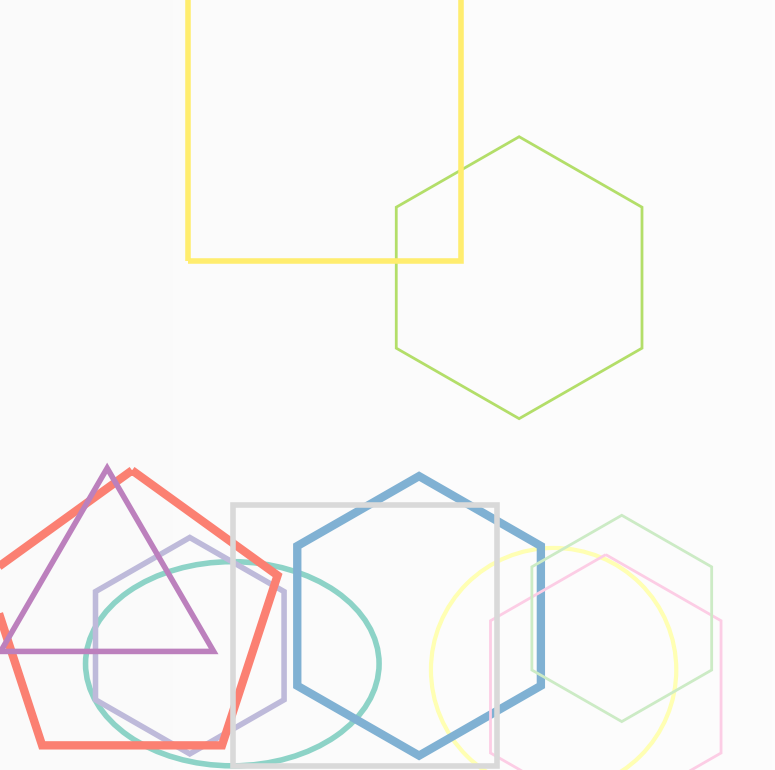[{"shape": "oval", "thickness": 2, "radius": 0.95, "center": [0.3, 0.138]}, {"shape": "circle", "thickness": 1.5, "radius": 0.79, "center": [0.714, 0.13]}, {"shape": "hexagon", "thickness": 2, "radius": 0.7, "center": [0.245, 0.161]}, {"shape": "pentagon", "thickness": 3, "radius": 0.99, "center": [0.17, 0.192]}, {"shape": "hexagon", "thickness": 3, "radius": 0.91, "center": [0.541, 0.2]}, {"shape": "hexagon", "thickness": 1, "radius": 0.92, "center": [0.67, 0.639]}, {"shape": "hexagon", "thickness": 1, "radius": 0.86, "center": [0.782, 0.108]}, {"shape": "square", "thickness": 2, "radius": 0.85, "center": [0.471, 0.175]}, {"shape": "triangle", "thickness": 2, "radius": 0.79, "center": [0.138, 0.233]}, {"shape": "hexagon", "thickness": 1, "radius": 0.67, "center": [0.802, 0.197]}, {"shape": "square", "thickness": 2, "radius": 0.88, "center": [0.419, 0.838]}]